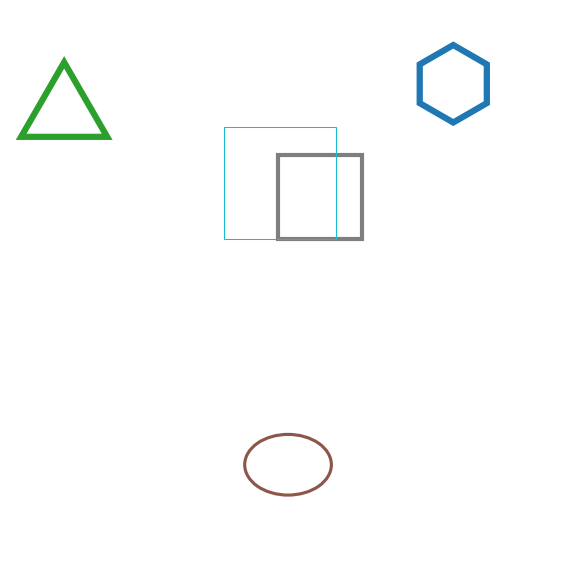[{"shape": "hexagon", "thickness": 3, "radius": 0.34, "center": [0.785, 0.854]}, {"shape": "triangle", "thickness": 3, "radius": 0.43, "center": [0.111, 0.805]}, {"shape": "oval", "thickness": 1.5, "radius": 0.38, "center": [0.499, 0.194]}, {"shape": "square", "thickness": 2, "radius": 0.36, "center": [0.554, 0.659]}, {"shape": "square", "thickness": 0.5, "radius": 0.48, "center": [0.485, 0.682]}]